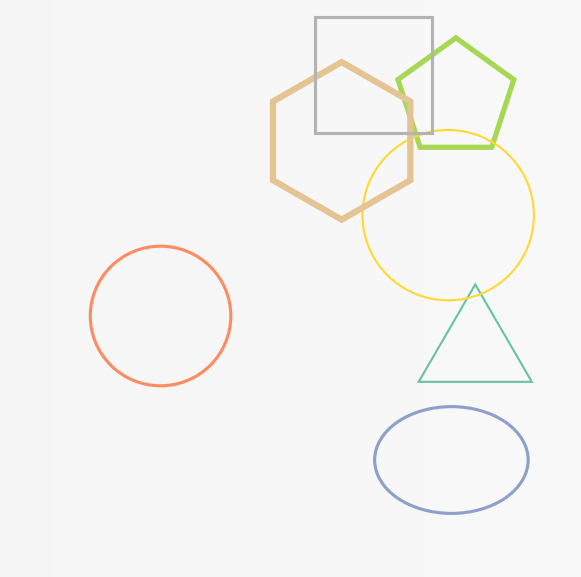[{"shape": "triangle", "thickness": 1, "radius": 0.56, "center": [0.818, 0.394]}, {"shape": "circle", "thickness": 1.5, "radius": 0.6, "center": [0.276, 0.452]}, {"shape": "oval", "thickness": 1.5, "radius": 0.66, "center": [0.777, 0.203]}, {"shape": "pentagon", "thickness": 2.5, "radius": 0.52, "center": [0.784, 0.829]}, {"shape": "circle", "thickness": 1, "radius": 0.74, "center": [0.771, 0.627]}, {"shape": "hexagon", "thickness": 3, "radius": 0.68, "center": [0.588, 0.755]}, {"shape": "square", "thickness": 1.5, "radius": 0.5, "center": [0.642, 0.87]}]